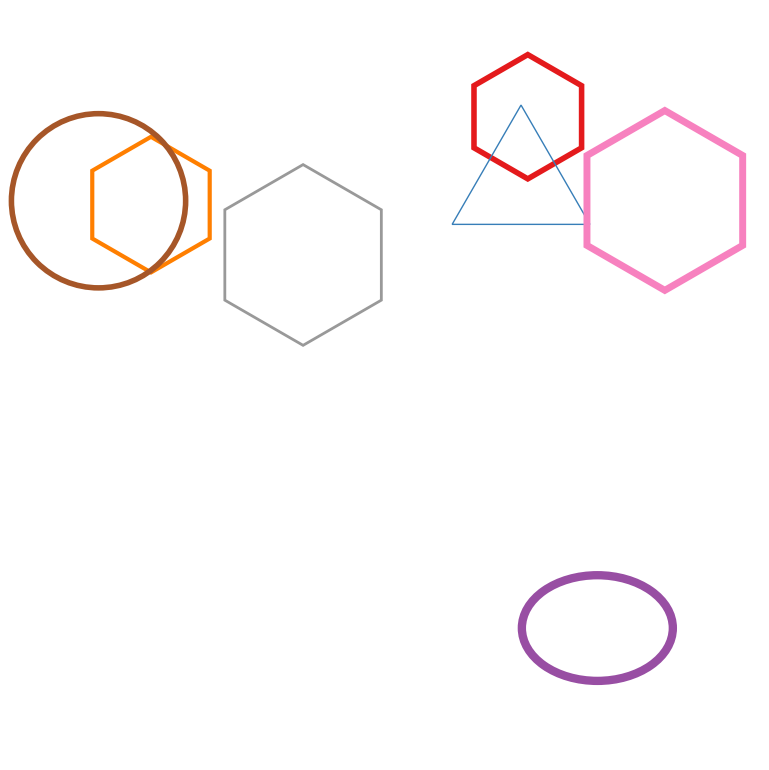[{"shape": "hexagon", "thickness": 2, "radius": 0.4, "center": [0.685, 0.848]}, {"shape": "triangle", "thickness": 0.5, "radius": 0.52, "center": [0.677, 0.76]}, {"shape": "oval", "thickness": 3, "radius": 0.49, "center": [0.776, 0.184]}, {"shape": "hexagon", "thickness": 1.5, "radius": 0.44, "center": [0.196, 0.734]}, {"shape": "circle", "thickness": 2, "radius": 0.57, "center": [0.128, 0.739]}, {"shape": "hexagon", "thickness": 2.5, "radius": 0.58, "center": [0.863, 0.74]}, {"shape": "hexagon", "thickness": 1, "radius": 0.59, "center": [0.394, 0.669]}]